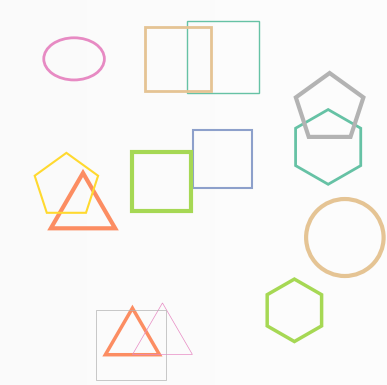[{"shape": "square", "thickness": 1, "radius": 0.47, "center": [0.576, 0.852]}, {"shape": "hexagon", "thickness": 2, "radius": 0.49, "center": [0.847, 0.618]}, {"shape": "triangle", "thickness": 3, "radius": 0.48, "center": [0.214, 0.455]}, {"shape": "triangle", "thickness": 2.5, "radius": 0.4, "center": [0.342, 0.119]}, {"shape": "square", "thickness": 1.5, "radius": 0.38, "center": [0.573, 0.587]}, {"shape": "triangle", "thickness": 0.5, "radius": 0.45, "center": [0.419, 0.124]}, {"shape": "oval", "thickness": 2, "radius": 0.39, "center": [0.191, 0.847]}, {"shape": "hexagon", "thickness": 2.5, "radius": 0.41, "center": [0.76, 0.194]}, {"shape": "square", "thickness": 3, "radius": 0.38, "center": [0.417, 0.529]}, {"shape": "pentagon", "thickness": 1.5, "radius": 0.43, "center": [0.171, 0.517]}, {"shape": "circle", "thickness": 3, "radius": 0.5, "center": [0.89, 0.383]}, {"shape": "square", "thickness": 2, "radius": 0.42, "center": [0.459, 0.847]}, {"shape": "pentagon", "thickness": 3, "radius": 0.46, "center": [0.851, 0.719]}, {"shape": "square", "thickness": 0.5, "radius": 0.45, "center": [0.338, 0.105]}]